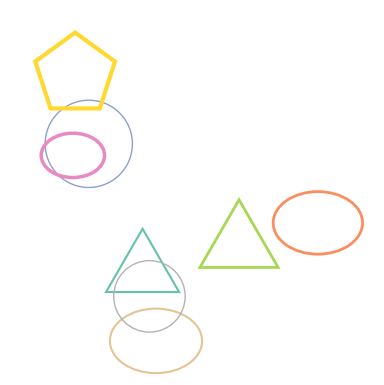[{"shape": "triangle", "thickness": 1.5, "radius": 0.55, "center": [0.37, 0.296]}, {"shape": "oval", "thickness": 2, "radius": 0.58, "center": [0.826, 0.421]}, {"shape": "circle", "thickness": 1, "radius": 0.57, "center": [0.231, 0.626]}, {"shape": "oval", "thickness": 2.5, "radius": 0.41, "center": [0.189, 0.596]}, {"shape": "triangle", "thickness": 2, "radius": 0.59, "center": [0.621, 0.364]}, {"shape": "pentagon", "thickness": 3, "radius": 0.54, "center": [0.195, 0.807]}, {"shape": "oval", "thickness": 1.5, "radius": 0.6, "center": [0.405, 0.115]}, {"shape": "circle", "thickness": 1, "radius": 0.46, "center": [0.388, 0.23]}]